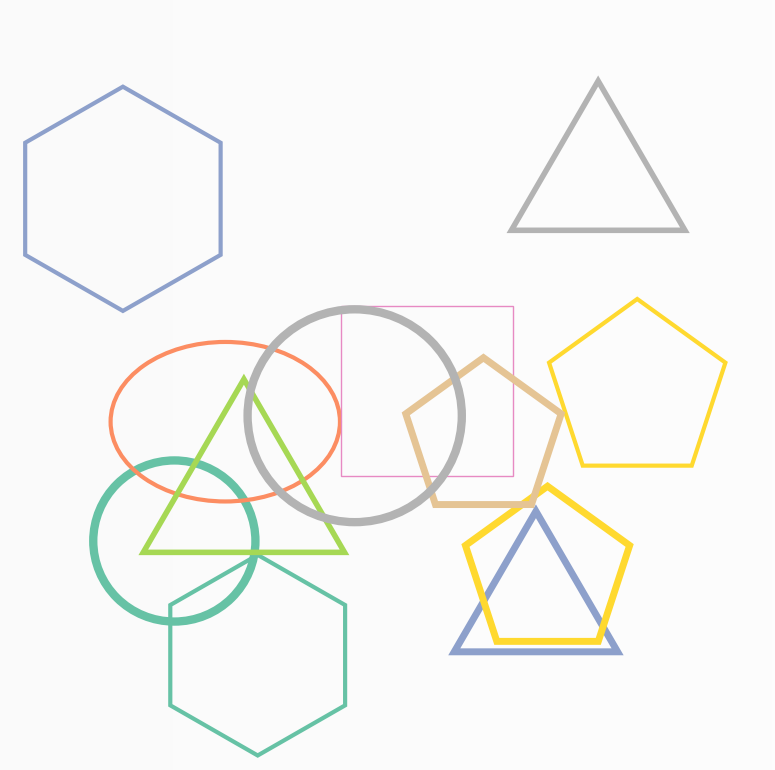[{"shape": "hexagon", "thickness": 1.5, "radius": 0.65, "center": [0.333, 0.149]}, {"shape": "circle", "thickness": 3, "radius": 0.52, "center": [0.225, 0.297]}, {"shape": "oval", "thickness": 1.5, "radius": 0.74, "center": [0.291, 0.452]}, {"shape": "hexagon", "thickness": 1.5, "radius": 0.73, "center": [0.159, 0.742]}, {"shape": "triangle", "thickness": 2.5, "radius": 0.61, "center": [0.692, 0.214]}, {"shape": "square", "thickness": 0.5, "radius": 0.55, "center": [0.551, 0.493]}, {"shape": "triangle", "thickness": 2, "radius": 0.75, "center": [0.315, 0.358]}, {"shape": "pentagon", "thickness": 2.5, "radius": 0.56, "center": [0.707, 0.257]}, {"shape": "pentagon", "thickness": 1.5, "radius": 0.6, "center": [0.822, 0.492]}, {"shape": "pentagon", "thickness": 2.5, "radius": 0.53, "center": [0.624, 0.43]}, {"shape": "circle", "thickness": 3, "radius": 0.69, "center": [0.458, 0.46]}, {"shape": "triangle", "thickness": 2, "radius": 0.65, "center": [0.772, 0.766]}]